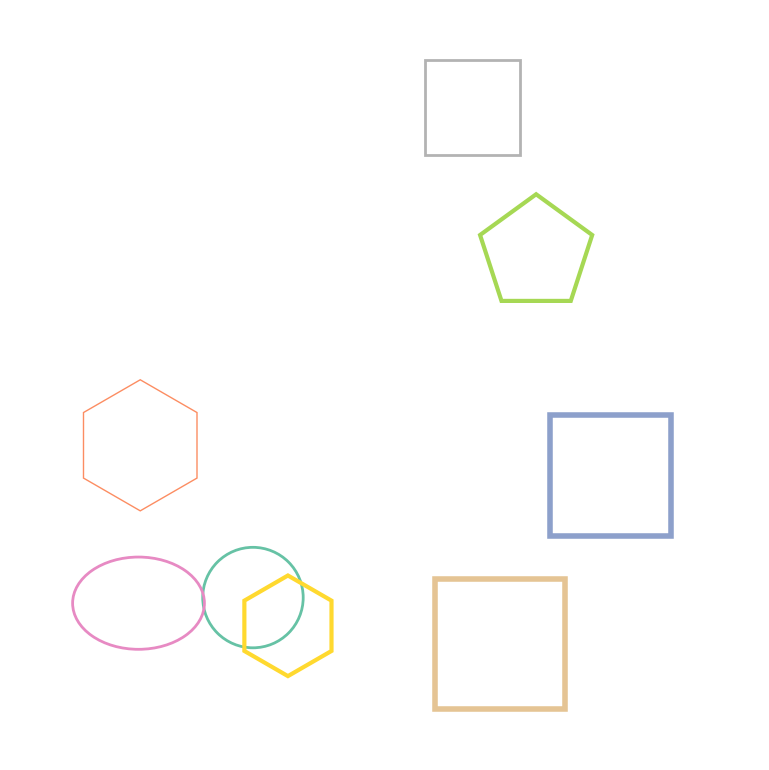[{"shape": "circle", "thickness": 1, "radius": 0.33, "center": [0.329, 0.224]}, {"shape": "hexagon", "thickness": 0.5, "radius": 0.43, "center": [0.182, 0.422]}, {"shape": "square", "thickness": 2, "radius": 0.39, "center": [0.793, 0.382]}, {"shape": "oval", "thickness": 1, "radius": 0.43, "center": [0.18, 0.217]}, {"shape": "pentagon", "thickness": 1.5, "radius": 0.38, "center": [0.696, 0.671]}, {"shape": "hexagon", "thickness": 1.5, "radius": 0.33, "center": [0.374, 0.187]}, {"shape": "square", "thickness": 2, "radius": 0.42, "center": [0.649, 0.163]}, {"shape": "square", "thickness": 1, "radius": 0.31, "center": [0.613, 0.86]}]